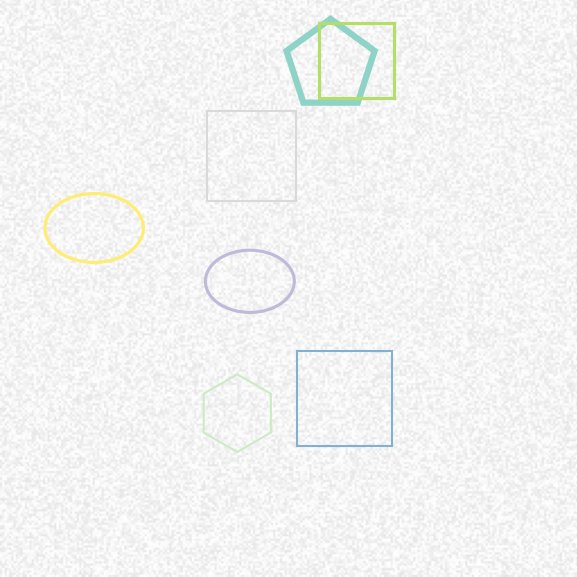[{"shape": "pentagon", "thickness": 3, "radius": 0.4, "center": [0.572, 0.886]}, {"shape": "oval", "thickness": 1.5, "radius": 0.38, "center": [0.433, 0.512]}, {"shape": "square", "thickness": 1, "radius": 0.41, "center": [0.597, 0.309]}, {"shape": "square", "thickness": 1.5, "radius": 0.33, "center": [0.618, 0.895]}, {"shape": "square", "thickness": 1, "radius": 0.39, "center": [0.435, 0.729]}, {"shape": "hexagon", "thickness": 1, "radius": 0.34, "center": [0.411, 0.284]}, {"shape": "oval", "thickness": 1.5, "radius": 0.43, "center": [0.163, 0.604]}]